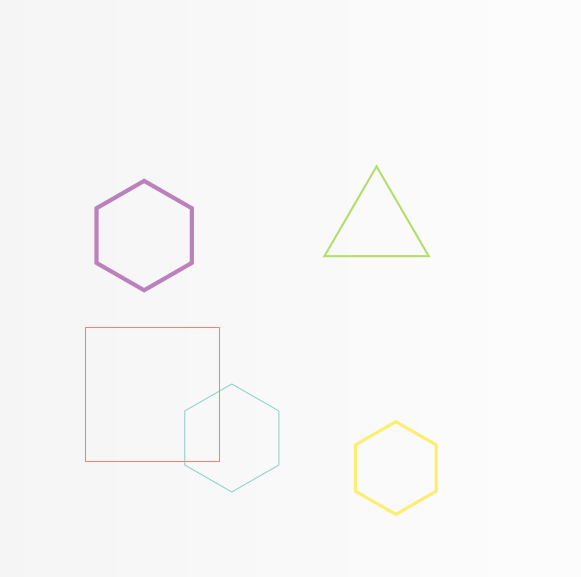[{"shape": "hexagon", "thickness": 0.5, "radius": 0.47, "center": [0.399, 0.241]}, {"shape": "square", "thickness": 0.5, "radius": 0.58, "center": [0.262, 0.317]}, {"shape": "triangle", "thickness": 1, "radius": 0.52, "center": [0.648, 0.607]}, {"shape": "hexagon", "thickness": 2, "radius": 0.47, "center": [0.248, 0.591]}, {"shape": "hexagon", "thickness": 1.5, "radius": 0.4, "center": [0.681, 0.189]}]